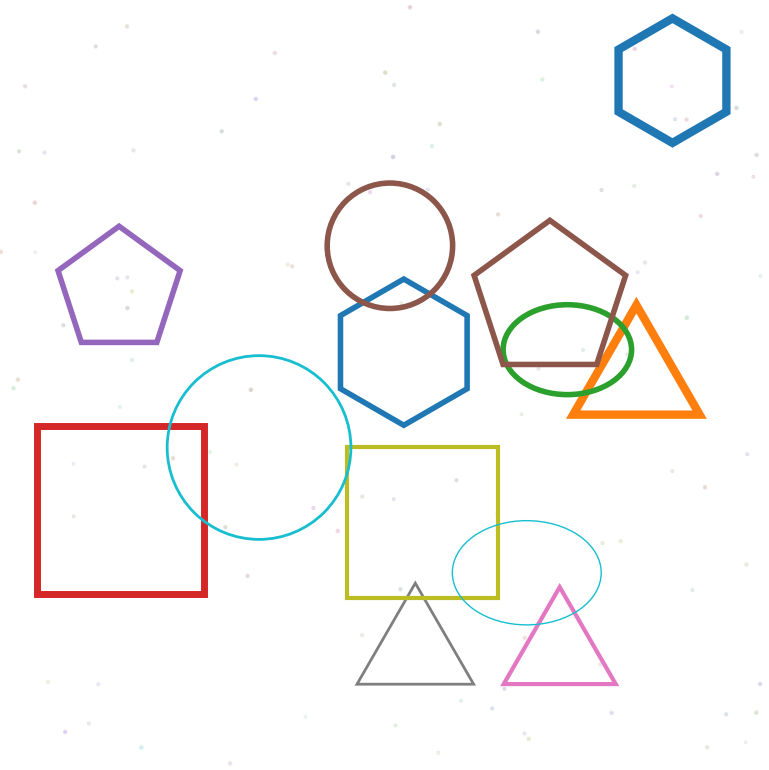[{"shape": "hexagon", "thickness": 3, "radius": 0.4, "center": [0.873, 0.895]}, {"shape": "hexagon", "thickness": 2, "radius": 0.47, "center": [0.524, 0.543]}, {"shape": "triangle", "thickness": 3, "radius": 0.47, "center": [0.827, 0.509]}, {"shape": "oval", "thickness": 2, "radius": 0.42, "center": [0.737, 0.546]}, {"shape": "square", "thickness": 2.5, "radius": 0.54, "center": [0.156, 0.338]}, {"shape": "pentagon", "thickness": 2, "radius": 0.42, "center": [0.155, 0.623]}, {"shape": "circle", "thickness": 2, "radius": 0.41, "center": [0.506, 0.681]}, {"shape": "pentagon", "thickness": 2, "radius": 0.52, "center": [0.714, 0.61]}, {"shape": "triangle", "thickness": 1.5, "radius": 0.42, "center": [0.727, 0.154]}, {"shape": "triangle", "thickness": 1, "radius": 0.44, "center": [0.539, 0.155]}, {"shape": "square", "thickness": 1.5, "radius": 0.49, "center": [0.548, 0.322]}, {"shape": "circle", "thickness": 1, "radius": 0.6, "center": [0.336, 0.419]}, {"shape": "oval", "thickness": 0.5, "radius": 0.48, "center": [0.684, 0.256]}]